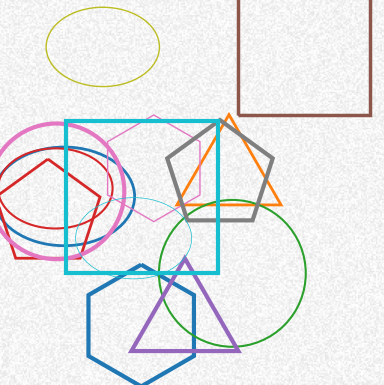[{"shape": "oval", "thickness": 2, "radius": 0.92, "center": [0.167, 0.49]}, {"shape": "hexagon", "thickness": 3, "radius": 0.79, "center": [0.367, 0.154]}, {"shape": "triangle", "thickness": 2, "radius": 0.78, "center": [0.595, 0.546]}, {"shape": "circle", "thickness": 1.5, "radius": 0.95, "center": [0.604, 0.29]}, {"shape": "oval", "thickness": 1.5, "radius": 0.74, "center": [0.144, 0.511]}, {"shape": "pentagon", "thickness": 2, "radius": 0.71, "center": [0.124, 0.444]}, {"shape": "triangle", "thickness": 3, "radius": 0.8, "center": [0.48, 0.168]}, {"shape": "square", "thickness": 2.5, "radius": 0.85, "center": [0.789, 0.873]}, {"shape": "circle", "thickness": 3, "radius": 0.88, "center": [0.147, 0.503]}, {"shape": "hexagon", "thickness": 1, "radius": 0.69, "center": [0.399, 0.563]}, {"shape": "pentagon", "thickness": 3, "radius": 0.72, "center": [0.571, 0.544]}, {"shape": "oval", "thickness": 1, "radius": 0.74, "center": [0.267, 0.878]}, {"shape": "square", "thickness": 3, "radius": 0.99, "center": [0.369, 0.487]}, {"shape": "oval", "thickness": 0.5, "radius": 0.75, "center": [0.347, 0.381]}]